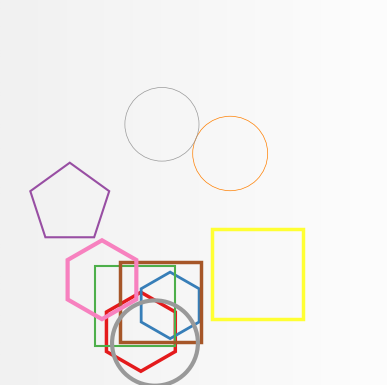[{"shape": "hexagon", "thickness": 2.5, "radius": 0.51, "center": [0.364, 0.138]}, {"shape": "hexagon", "thickness": 2, "radius": 0.43, "center": [0.439, 0.207]}, {"shape": "square", "thickness": 1.5, "radius": 0.52, "center": [0.348, 0.205]}, {"shape": "pentagon", "thickness": 1.5, "radius": 0.54, "center": [0.18, 0.47]}, {"shape": "circle", "thickness": 0.5, "radius": 0.48, "center": [0.594, 0.601]}, {"shape": "square", "thickness": 2.5, "radius": 0.58, "center": [0.664, 0.289]}, {"shape": "square", "thickness": 2.5, "radius": 0.52, "center": [0.413, 0.215]}, {"shape": "hexagon", "thickness": 3, "radius": 0.51, "center": [0.263, 0.273]}, {"shape": "circle", "thickness": 3, "radius": 0.55, "center": [0.4, 0.109]}, {"shape": "circle", "thickness": 0.5, "radius": 0.48, "center": [0.418, 0.677]}]